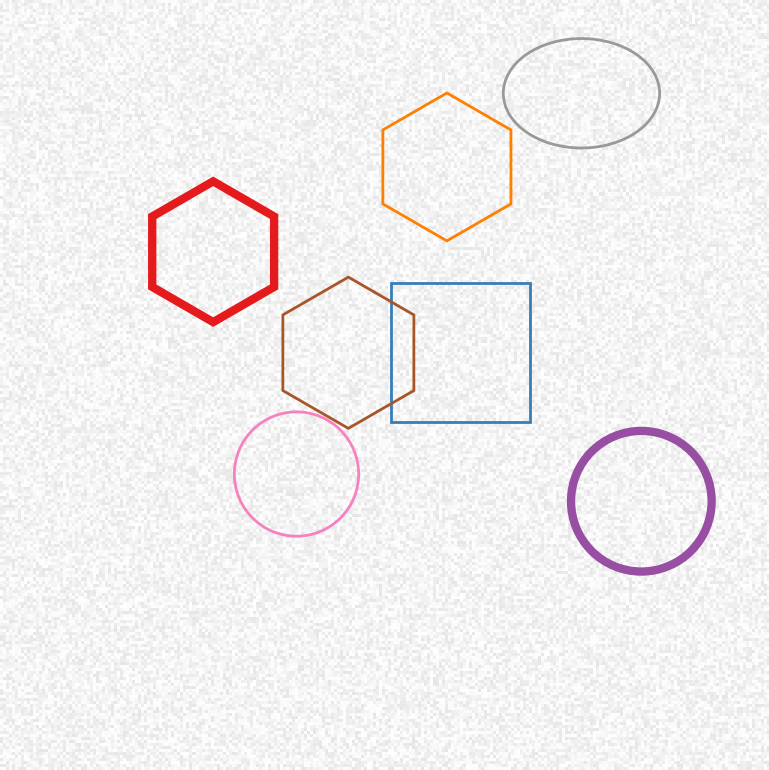[{"shape": "hexagon", "thickness": 3, "radius": 0.46, "center": [0.277, 0.673]}, {"shape": "square", "thickness": 1, "radius": 0.45, "center": [0.598, 0.542]}, {"shape": "circle", "thickness": 3, "radius": 0.46, "center": [0.833, 0.349]}, {"shape": "hexagon", "thickness": 1, "radius": 0.48, "center": [0.58, 0.783]}, {"shape": "hexagon", "thickness": 1, "radius": 0.49, "center": [0.452, 0.542]}, {"shape": "circle", "thickness": 1, "radius": 0.4, "center": [0.385, 0.384]}, {"shape": "oval", "thickness": 1, "radius": 0.51, "center": [0.755, 0.879]}]